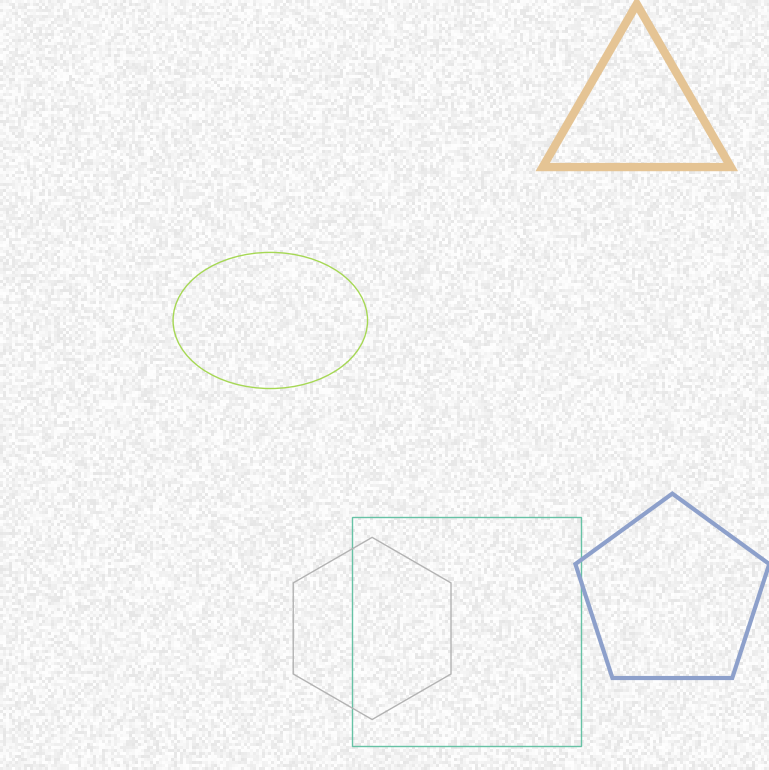[{"shape": "square", "thickness": 0.5, "radius": 0.74, "center": [0.606, 0.18]}, {"shape": "pentagon", "thickness": 1.5, "radius": 0.66, "center": [0.873, 0.227]}, {"shape": "oval", "thickness": 0.5, "radius": 0.63, "center": [0.351, 0.584]}, {"shape": "triangle", "thickness": 3, "radius": 0.71, "center": [0.827, 0.854]}, {"shape": "hexagon", "thickness": 0.5, "radius": 0.59, "center": [0.483, 0.184]}]